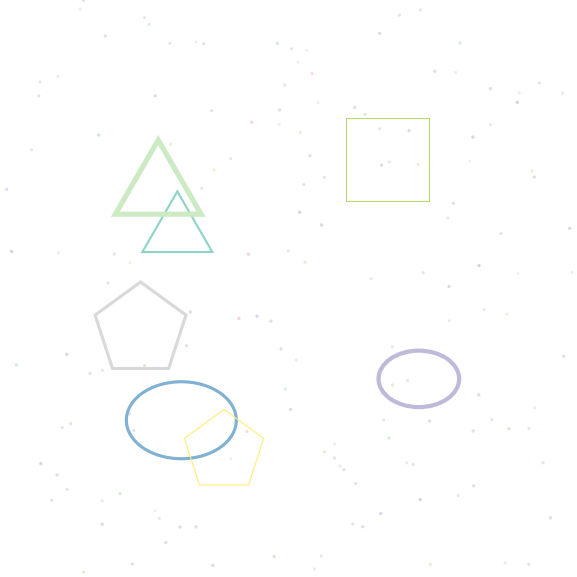[{"shape": "triangle", "thickness": 1, "radius": 0.35, "center": [0.307, 0.598]}, {"shape": "oval", "thickness": 2, "radius": 0.35, "center": [0.725, 0.343]}, {"shape": "oval", "thickness": 1.5, "radius": 0.48, "center": [0.314, 0.271]}, {"shape": "square", "thickness": 0.5, "radius": 0.36, "center": [0.671, 0.723]}, {"shape": "pentagon", "thickness": 1.5, "radius": 0.41, "center": [0.243, 0.428]}, {"shape": "triangle", "thickness": 2.5, "radius": 0.43, "center": [0.274, 0.671]}, {"shape": "pentagon", "thickness": 0.5, "radius": 0.36, "center": [0.388, 0.218]}]